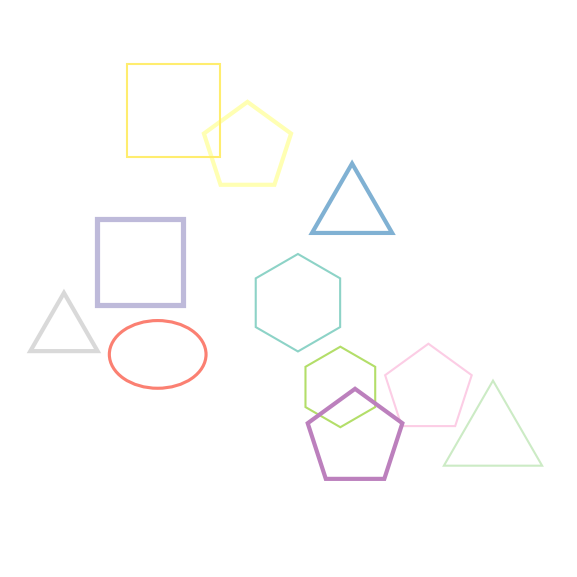[{"shape": "hexagon", "thickness": 1, "radius": 0.42, "center": [0.516, 0.475]}, {"shape": "pentagon", "thickness": 2, "radius": 0.4, "center": [0.429, 0.743]}, {"shape": "square", "thickness": 2.5, "radius": 0.37, "center": [0.243, 0.545]}, {"shape": "oval", "thickness": 1.5, "radius": 0.42, "center": [0.273, 0.385]}, {"shape": "triangle", "thickness": 2, "radius": 0.4, "center": [0.61, 0.636]}, {"shape": "hexagon", "thickness": 1, "radius": 0.35, "center": [0.589, 0.329]}, {"shape": "pentagon", "thickness": 1, "radius": 0.39, "center": [0.742, 0.325]}, {"shape": "triangle", "thickness": 2, "radius": 0.34, "center": [0.111, 0.425]}, {"shape": "pentagon", "thickness": 2, "radius": 0.43, "center": [0.615, 0.24]}, {"shape": "triangle", "thickness": 1, "radius": 0.49, "center": [0.854, 0.242]}, {"shape": "square", "thickness": 1, "radius": 0.4, "center": [0.3, 0.807]}]